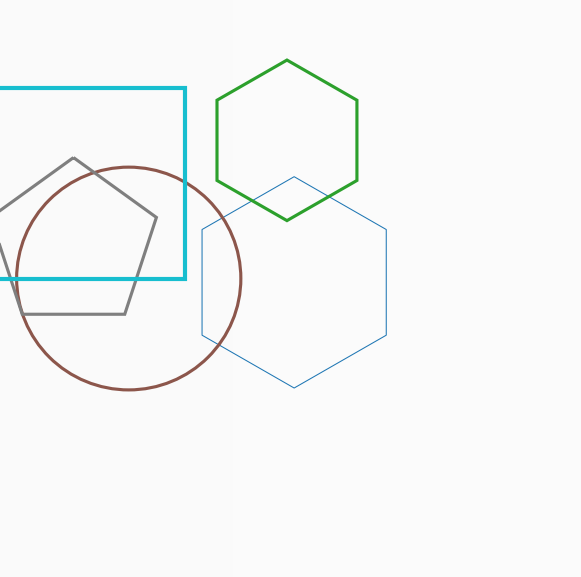[{"shape": "hexagon", "thickness": 0.5, "radius": 0.91, "center": [0.506, 0.51]}, {"shape": "hexagon", "thickness": 1.5, "radius": 0.69, "center": [0.494, 0.756]}, {"shape": "circle", "thickness": 1.5, "radius": 0.96, "center": [0.221, 0.517]}, {"shape": "pentagon", "thickness": 1.5, "radius": 0.75, "center": [0.126, 0.576]}, {"shape": "square", "thickness": 2, "radius": 0.83, "center": [0.152, 0.682]}]